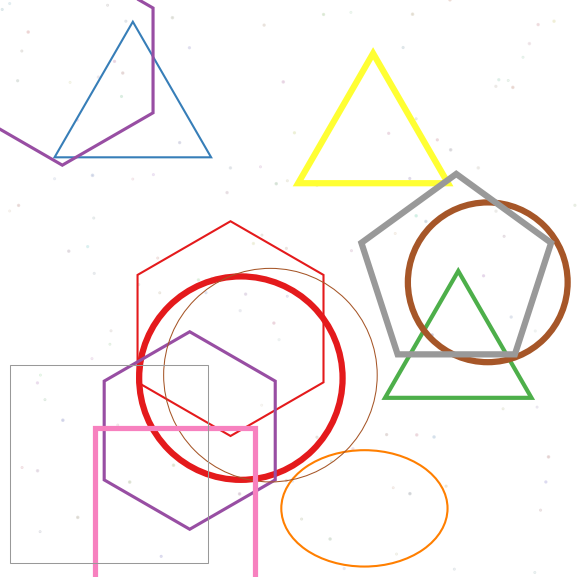[{"shape": "circle", "thickness": 3, "radius": 0.88, "center": [0.417, 0.344]}, {"shape": "hexagon", "thickness": 1, "radius": 0.93, "center": [0.399, 0.43]}, {"shape": "triangle", "thickness": 1, "radius": 0.78, "center": [0.23, 0.805]}, {"shape": "triangle", "thickness": 2, "radius": 0.73, "center": [0.794, 0.383]}, {"shape": "hexagon", "thickness": 1.5, "radius": 0.85, "center": [0.329, 0.254]}, {"shape": "hexagon", "thickness": 1.5, "radius": 0.91, "center": [0.108, 0.895]}, {"shape": "oval", "thickness": 1, "radius": 0.72, "center": [0.631, 0.119]}, {"shape": "triangle", "thickness": 3, "radius": 0.75, "center": [0.646, 0.757]}, {"shape": "circle", "thickness": 3, "radius": 0.69, "center": [0.845, 0.51]}, {"shape": "circle", "thickness": 0.5, "radius": 0.92, "center": [0.468, 0.35]}, {"shape": "square", "thickness": 2.5, "radius": 0.69, "center": [0.303, 0.121]}, {"shape": "square", "thickness": 0.5, "radius": 0.86, "center": [0.188, 0.195]}, {"shape": "pentagon", "thickness": 3, "radius": 0.86, "center": [0.79, 0.525]}]